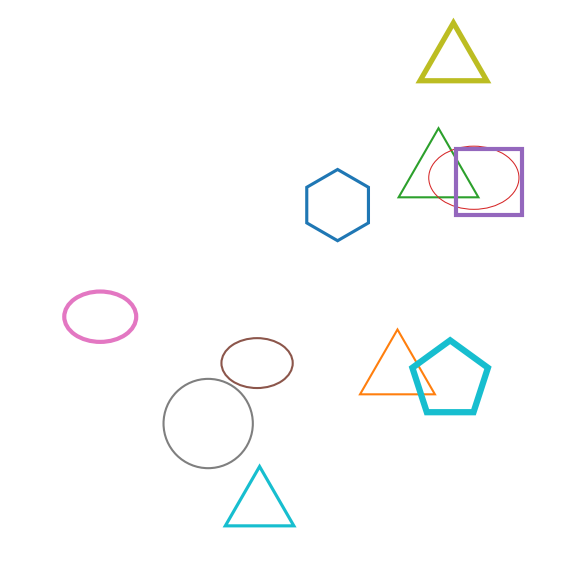[{"shape": "hexagon", "thickness": 1.5, "radius": 0.31, "center": [0.585, 0.644]}, {"shape": "triangle", "thickness": 1, "radius": 0.37, "center": [0.688, 0.354]}, {"shape": "triangle", "thickness": 1, "radius": 0.4, "center": [0.759, 0.697]}, {"shape": "oval", "thickness": 0.5, "radius": 0.39, "center": [0.821, 0.691]}, {"shape": "square", "thickness": 2, "radius": 0.29, "center": [0.847, 0.684]}, {"shape": "oval", "thickness": 1, "radius": 0.31, "center": [0.445, 0.37]}, {"shape": "oval", "thickness": 2, "radius": 0.31, "center": [0.174, 0.451]}, {"shape": "circle", "thickness": 1, "radius": 0.39, "center": [0.36, 0.266]}, {"shape": "triangle", "thickness": 2.5, "radius": 0.33, "center": [0.785, 0.893]}, {"shape": "pentagon", "thickness": 3, "radius": 0.34, "center": [0.779, 0.341]}, {"shape": "triangle", "thickness": 1.5, "radius": 0.34, "center": [0.45, 0.123]}]